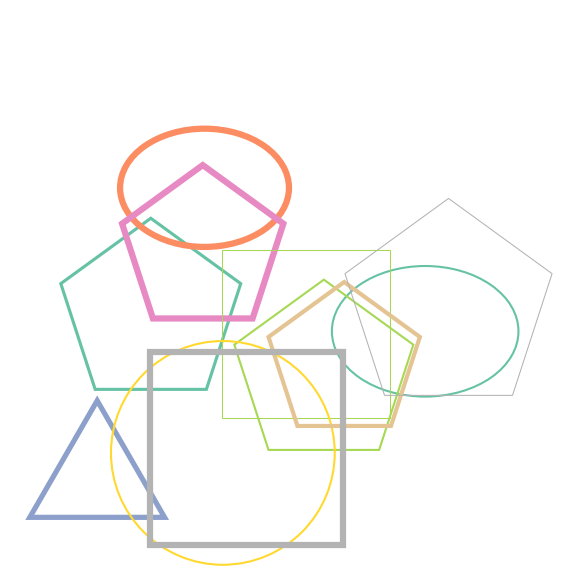[{"shape": "oval", "thickness": 1, "radius": 0.81, "center": [0.736, 0.425]}, {"shape": "pentagon", "thickness": 1.5, "radius": 0.82, "center": [0.261, 0.457]}, {"shape": "oval", "thickness": 3, "radius": 0.73, "center": [0.354, 0.674]}, {"shape": "triangle", "thickness": 2.5, "radius": 0.67, "center": [0.168, 0.171]}, {"shape": "pentagon", "thickness": 3, "radius": 0.73, "center": [0.351, 0.566]}, {"shape": "pentagon", "thickness": 1, "radius": 0.81, "center": [0.561, 0.352]}, {"shape": "square", "thickness": 0.5, "radius": 0.72, "center": [0.53, 0.421]}, {"shape": "circle", "thickness": 1, "radius": 0.97, "center": [0.386, 0.215]}, {"shape": "pentagon", "thickness": 2, "radius": 0.69, "center": [0.596, 0.373]}, {"shape": "square", "thickness": 3, "radius": 0.84, "center": [0.427, 0.223]}, {"shape": "pentagon", "thickness": 0.5, "radius": 0.94, "center": [0.777, 0.467]}]